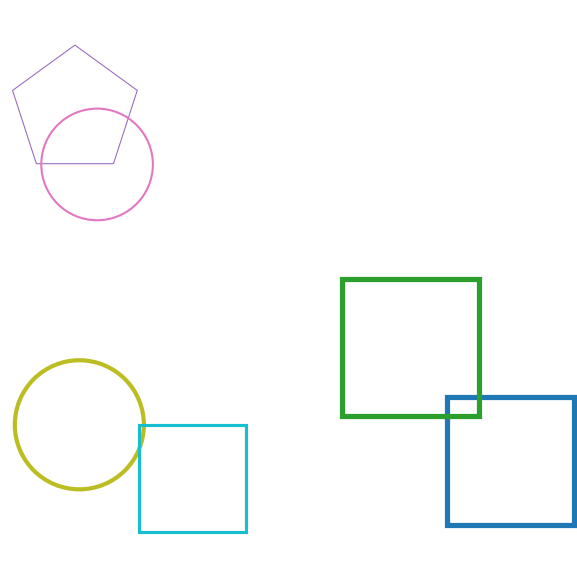[{"shape": "square", "thickness": 2.5, "radius": 0.55, "center": [0.884, 0.201]}, {"shape": "square", "thickness": 2.5, "radius": 0.59, "center": [0.711, 0.398]}, {"shape": "pentagon", "thickness": 0.5, "radius": 0.57, "center": [0.13, 0.807]}, {"shape": "circle", "thickness": 1, "radius": 0.48, "center": [0.168, 0.714]}, {"shape": "circle", "thickness": 2, "radius": 0.56, "center": [0.137, 0.264]}, {"shape": "square", "thickness": 1.5, "radius": 0.46, "center": [0.333, 0.171]}]